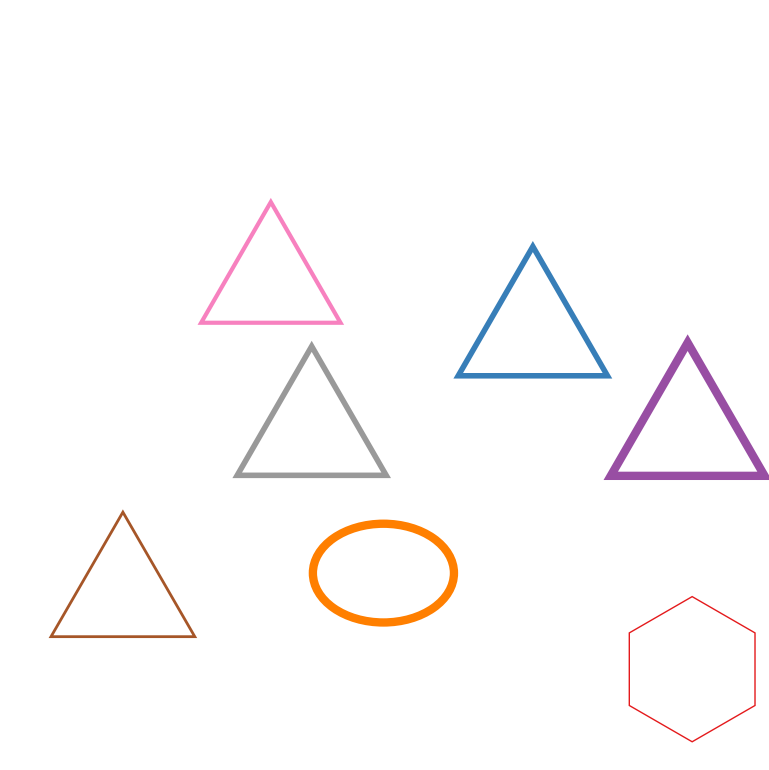[{"shape": "hexagon", "thickness": 0.5, "radius": 0.47, "center": [0.899, 0.131]}, {"shape": "triangle", "thickness": 2, "radius": 0.56, "center": [0.692, 0.568]}, {"shape": "triangle", "thickness": 3, "radius": 0.58, "center": [0.893, 0.44]}, {"shape": "oval", "thickness": 3, "radius": 0.46, "center": [0.498, 0.256]}, {"shape": "triangle", "thickness": 1, "radius": 0.54, "center": [0.16, 0.227]}, {"shape": "triangle", "thickness": 1.5, "radius": 0.52, "center": [0.352, 0.633]}, {"shape": "triangle", "thickness": 2, "radius": 0.56, "center": [0.405, 0.439]}]